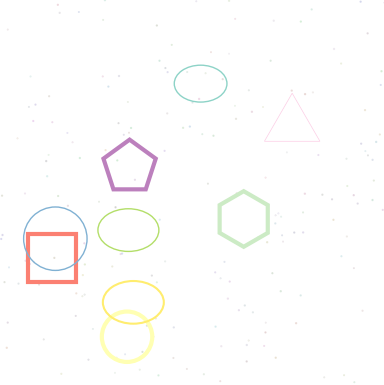[{"shape": "oval", "thickness": 1, "radius": 0.34, "center": [0.521, 0.783]}, {"shape": "circle", "thickness": 3, "radius": 0.33, "center": [0.33, 0.125]}, {"shape": "square", "thickness": 3, "radius": 0.31, "center": [0.136, 0.33]}, {"shape": "circle", "thickness": 1, "radius": 0.41, "center": [0.144, 0.38]}, {"shape": "oval", "thickness": 1, "radius": 0.4, "center": [0.334, 0.402]}, {"shape": "triangle", "thickness": 0.5, "radius": 0.42, "center": [0.759, 0.675]}, {"shape": "pentagon", "thickness": 3, "radius": 0.36, "center": [0.337, 0.566]}, {"shape": "hexagon", "thickness": 3, "radius": 0.36, "center": [0.633, 0.431]}, {"shape": "oval", "thickness": 1.5, "radius": 0.4, "center": [0.346, 0.215]}]